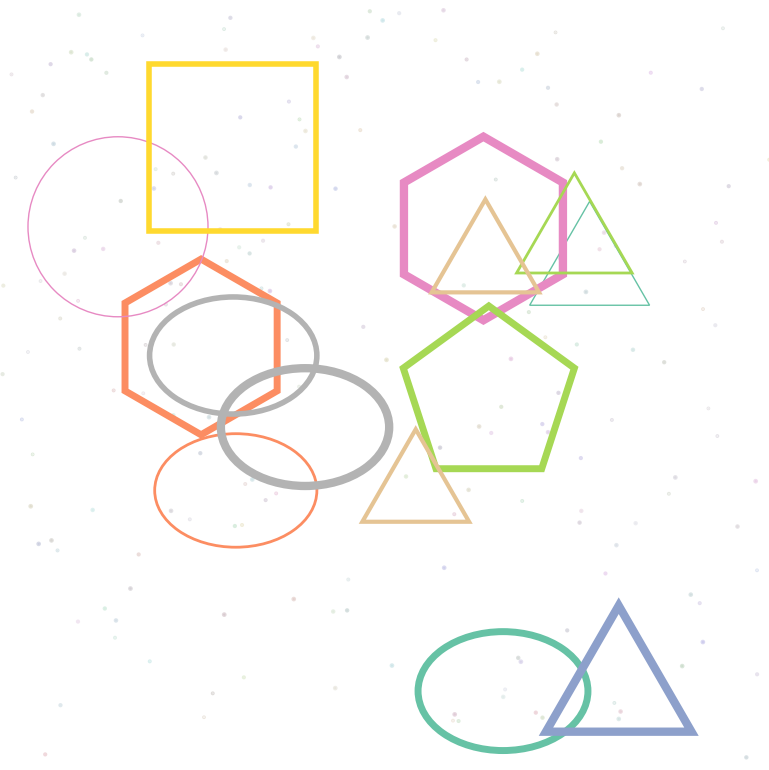[{"shape": "oval", "thickness": 2.5, "radius": 0.55, "center": [0.653, 0.102]}, {"shape": "triangle", "thickness": 0.5, "radius": 0.45, "center": [0.766, 0.649]}, {"shape": "hexagon", "thickness": 2.5, "radius": 0.57, "center": [0.261, 0.549]}, {"shape": "oval", "thickness": 1, "radius": 0.53, "center": [0.306, 0.363]}, {"shape": "triangle", "thickness": 3, "radius": 0.55, "center": [0.804, 0.104]}, {"shape": "circle", "thickness": 0.5, "radius": 0.58, "center": [0.153, 0.705]}, {"shape": "hexagon", "thickness": 3, "radius": 0.6, "center": [0.628, 0.703]}, {"shape": "pentagon", "thickness": 2.5, "radius": 0.58, "center": [0.635, 0.486]}, {"shape": "triangle", "thickness": 1, "radius": 0.43, "center": [0.746, 0.689]}, {"shape": "square", "thickness": 2, "radius": 0.54, "center": [0.302, 0.809]}, {"shape": "triangle", "thickness": 1.5, "radius": 0.4, "center": [0.54, 0.362]}, {"shape": "triangle", "thickness": 1.5, "radius": 0.4, "center": [0.63, 0.661]}, {"shape": "oval", "thickness": 2, "radius": 0.54, "center": [0.303, 0.538]}, {"shape": "oval", "thickness": 3, "radius": 0.55, "center": [0.396, 0.445]}]